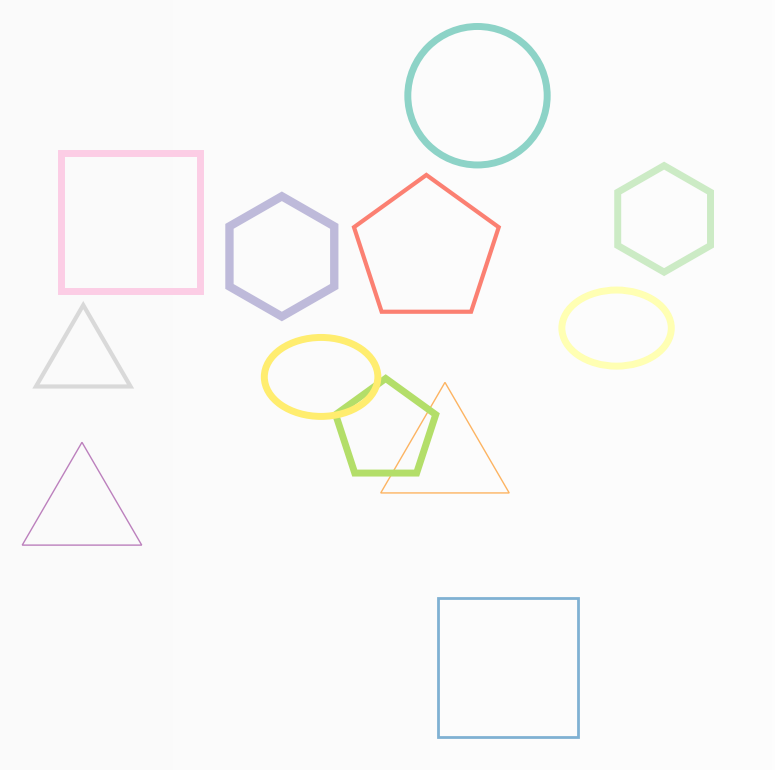[{"shape": "circle", "thickness": 2.5, "radius": 0.45, "center": [0.616, 0.876]}, {"shape": "oval", "thickness": 2.5, "radius": 0.35, "center": [0.796, 0.574]}, {"shape": "hexagon", "thickness": 3, "radius": 0.39, "center": [0.364, 0.667]}, {"shape": "pentagon", "thickness": 1.5, "radius": 0.49, "center": [0.55, 0.675]}, {"shape": "square", "thickness": 1, "radius": 0.45, "center": [0.656, 0.133]}, {"shape": "triangle", "thickness": 0.5, "radius": 0.48, "center": [0.574, 0.408]}, {"shape": "pentagon", "thickness": 2.5, "radius": 0.34, "center": [0.498, 0.441]}, {"shape": "square", "thickness": 2.5, "radius": 0.45, "center": [0.168, 0.712]}, {"shape": "triangle", "thickness": 1.5, "radius": 0.35, "center": [0.107, 0.533]}, {"shape": "triangle", "thickness": 0.5, "radius": 0.45, "center": [0.106, 0.337]}, {"shape": "hexagon", "thickness": 2.5, "radius": 0.35, "center": [0.857, 0.716]}, {"shape": "oval", "thickness": 2.5, "radius": 0.37, "center": [0.414, 0.51]}]